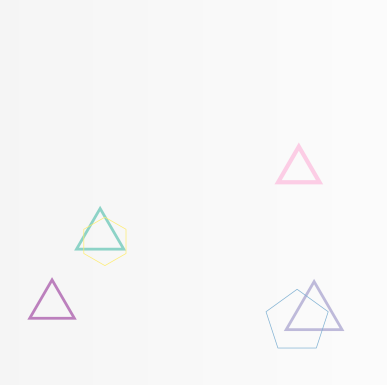[{"shape": "triangle", "thickness": 2, "radius": 0.35, "center": [0.258, 0.388]}, {"shape": "triangle", "thickness": 2, "radius": 0.42, "center": [0.811, 0.185]}, {"shape": "pentagon", "thickness": 0.5, "radius": 0.42, "center": [0.767, 0.164]}, {"shape": "triangle", "thickness": 3, "radius": 0.31, "center": [0.771, 0.557]}, {"shape": "triangle", "thickness": 2, "radius": 0.33, "center": [0.134, 0.207]}, {"shape": "hexagon", "thickness": 0.5, "radius": 0.31, "center": [0.271, 0.373]}]